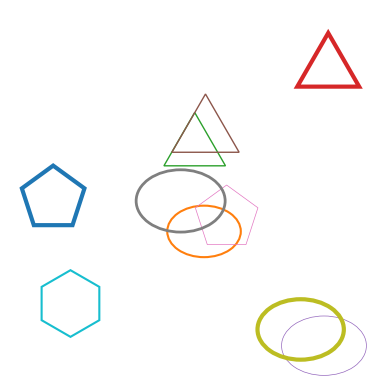[{"shape": "pentagon", "thickness": 3, "radius": 0.43, "center": [0.138, 0.484]}, {"shape": "oval", "thickness": 1.5, "radius": 0.48, "center": [0.53, 0.399]}, {"shape": "triangle", "thickness": 1, "radius": 0.46, "center": [0.506, 0.615]}, {"shape": "triangle", "thickness": 3, "radius": 0.46, "center": [0.852, 0.821]}, {"shape": "oval", "thickness": 0.5, "radius": 0.55, "center": [0.841, 0.102]}, {"shape": "triangle", "thickness": 1, "radius": 0.5, "center": [0.534, 0.655]}, {"shape": "pentagon", "thickness": 0.5, "radius": 0.43, "center": [0.589, 0.434]}, {"shape": "oval", "thickness": 2, "radius": 0.58, "center": [0.469, 0.478]}, {"shape": "oval", "thickness": 3, "radius": 0.56, "center": [0.781, 0.144]}, {"shape": "hexagon", "thickness": 1.5, "radius": 0.43, "center": [0.183, 0.212]}]